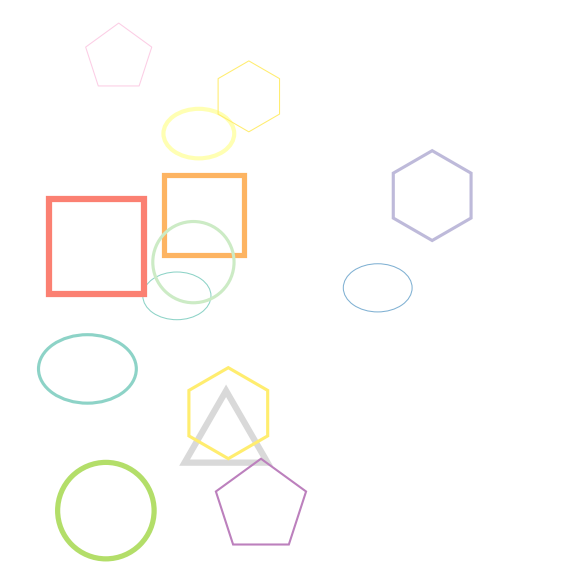[{"shape": "oval", "thickness": 1.5, "radius": 0.42, "center": [0.151, 0.36]}, {"shape": "oval", "thickness": 0.5, "radius": 0.29, "center": [0.306, 0.487]}, {"shape": "oval", "thickness": 2, "radius": 0.31, "center": [0.344, 0.768]}, {"shape": "hexagon", "thickness": 1.5, "radius": 0.39, "center": [0.748, 0.66]}, {"shape": "square", "thickness": 3, "radius": 0.41, "center": [0.166, 0.572]}, {"shape": "oval", "thickness": 0.5, "radius": 0.3, "center": [0.654, 0.501]}, {"shape": "square", "thickness": 2.5, "radius": 0.35, "center": [0.354, 0.627]}, {"shape": "circle", "thickness": 2.5, "radius": 0.42, "center": [0.183, 0.115]}, {"shape": "pentagon", "thickness": 0.5, "radius": 0.3, "center": [0.206, 0.899]}, {"shape": "triangle", "thickness": 3, "radius": 0.41, "center": [0.391, 0.239]}, {"shape": "pentagon", "thickness": 1, "radius": 0.41, "center": [0.452, 0.123]}, {"shape": "circle", "thickness": 1.5, "radius": 0.35, "center": [0.335, 0.545]}, {"shape": "hexagon", "thickness": 1.5, "radius": 0.39, "center": [0.395, 0.284]}, {"shape": "hexagon", "thickness": 0.5, "radius": 0.31, "center": [0.431, 0.832]}]